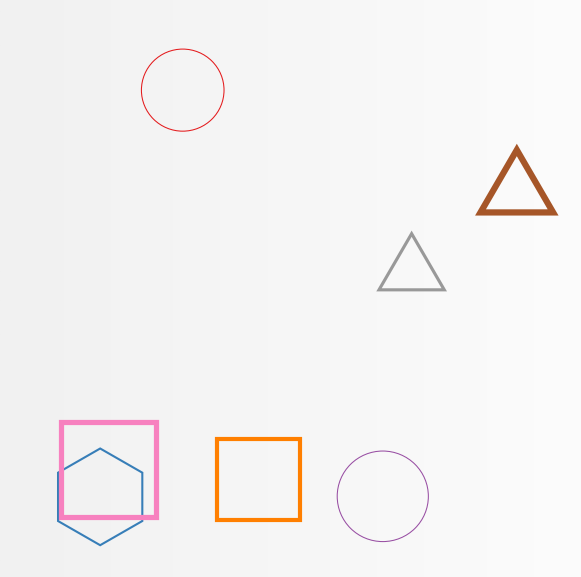[{"shape": "circle", "thickness": 0.5, "radius": 0.36, "center": [0.314, 0.843]}, {"shape": "hexagon", "thickness": 1, "radius": 0.42, "center": [0.172, 0.139]}, {"shape": "circle", "thickness": 0.5, "radius": 0.39, "center": [0.659, 0.14]}, {"shape": "square", "thickness": 2, "radius": 0.35, "center": [0.445, 0.169]}, {"shape": "triangle", "thickness": 3, "radius": 0.36, "center": [0.889, 0.667]}, {"shape": "square", "thickness": 2.5, "radius": 0.41, "center": [0.187, 0.186]}, {"shape": "triangle", "thickness": 1.5, "radius": 0.32, "center": [0.708, 0.53]}]